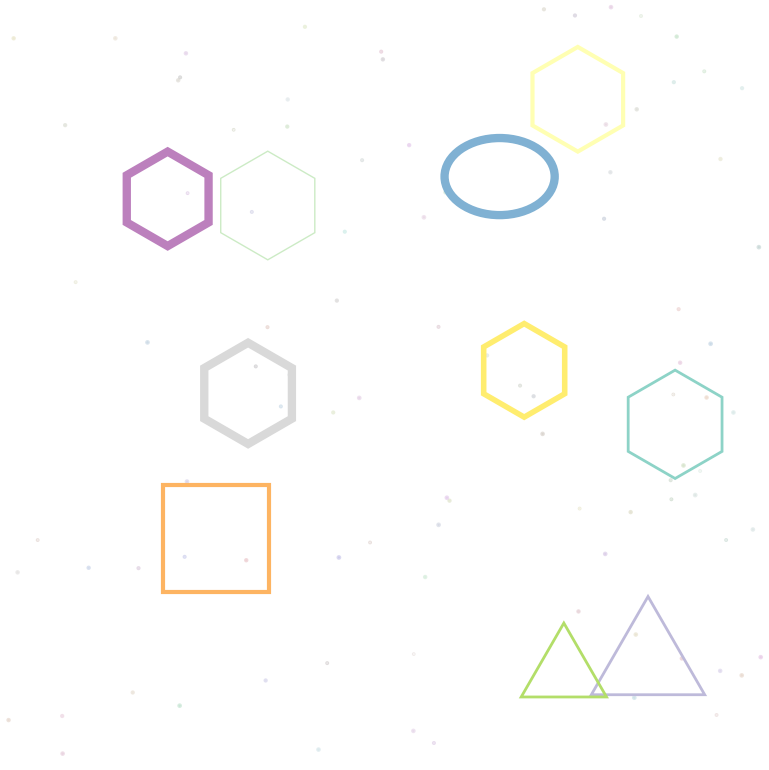[{"shape": "hexagon", "thickness": 1, "radius": 0.35, "center": [0.877, 0.449]}, {"shape": "hexagon", "thickness": 1.5, "radius": 0.34, "center": [0.75, 0.871]}, {"shape": "triangle", "thickness": 1, "radius": 0.43, "center": [0.842, 0.14]}, {"shape": "oval", "thickness": 3, "radius": 0.36, "center": [0.649, 0.771]}, {"shape": "square", "thickness": 1.5, "radius": 0.34, "center": [0.28, 0.301]}, {"shape": "triangle", "thickness": 1, "radius": 0.32, "center": [0.732, 0.127]}, {"shape": "hexagon", "thickness": 3, "radius": 0.33, "center": [0.322, 0.489]}, {"shape": "hexagon", "thickness": 3, "radius": 0.31, "center": [0.218, 0.742]}, {"shape": "hexagon", "thickness": 0.5, "radius": 0.35, "center": [0.348, 0.733]}, {"shape": "hexagon", "thickness": 2, "radius": 0.3, "center": [0.681, 0.519]}]